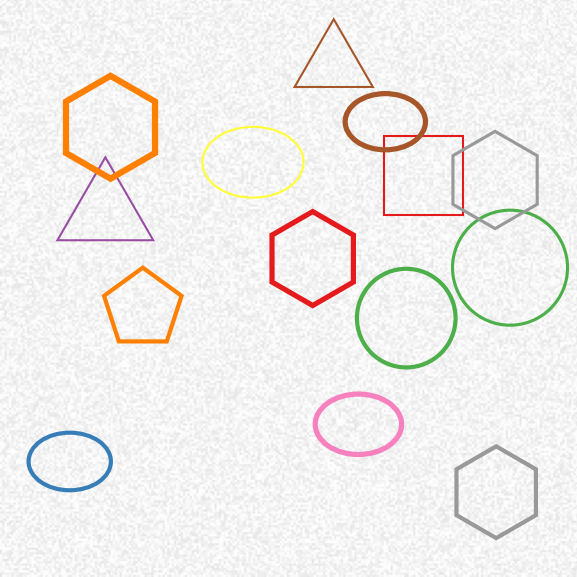[{"shape": "hexagon", "thickness": 2.5, "radius": 0.41, "center": [0.541, 0.551]}, {"shape": "square", "thickness": 1, "radius": 0.34, "center": [0.734, 0.696]}, {"shape": "oval", "thickness": 2, "radius": 0.36, "center": [0.121, 0.2]}, {"shape": "circle", "thickness": 1.5, "radius": 0.5, "center": [0.883, 0.536]}, {"shape": "circle", "thickness": 2, "radius": 0.43, "center": [0.703, 0.448]}, {"shape": "triangle", "thickness": 1, "radius": 0.48, "center": [0.182, 0.631]}, {"shape": "pentagon", "thickness": 2, "radius": 0.35, "center": [0.247, 0.465]}, {"shape": "hexagon", "thickness": 3, "radius": 0.45, "center": [0.191, 0.779]}, {"shape": "oval", "thickness": 1, "radius": 0.44, "center": [0.438, 0.718]}, {"shape": "oval", "thickness": 2.5, "radius": 0.35, "center": [0.667, 0.788]}, {"shape": "triangle", "thickness": 1, "radius": 0.39, "center": [0.578, 0.888]}, {"shape": "oval", "thickness": 2.5, "radius": 0.37, "center": [0.621, 0.264]}, {"shape": "hexagon", "thickness": 1.5, "radius": 0.42, "center": [0.857, 0.687]}, {"shape": "hexagon", "thickness": 2, "radius": 0.4, "center": [0.859, 0.147]}]